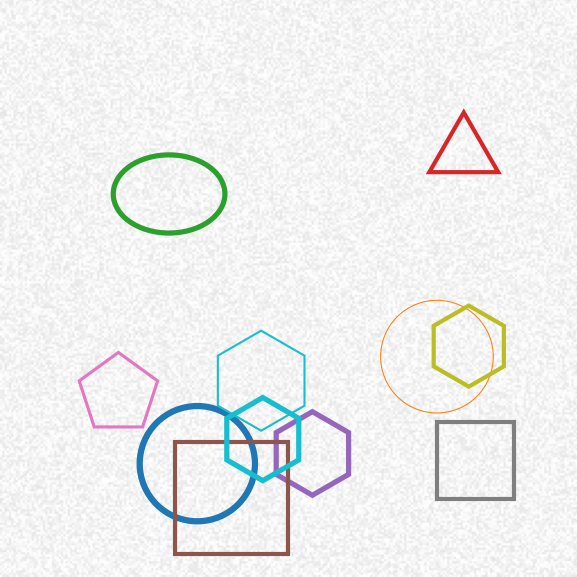[{"shape": "circle", "thickness": 3, "radius": 0.5, "center": [0.342, 0.196]}, {"shape": "circle", "thickness": 0.5, "radius": 0.49, "center": [0.757, 0.382]}, {"shape": "oval", "thickness": 2.5, "radius": 0.48, "center": [0.293, 0.663]}, {"shape": "triangle", "thickness": 2, "radius": 0.34, "center": [0.803, 0.735]}, {"shape": "hexagon", "thickness": 2.5, "radius": 0.36, "center": [0.541, 0.214]}, {"shape": "square", "thickness": 2, "radius": 0.49, "center": [0.4, 0.137]}, {"shape": "pentagon", "thickness": 1.5, "radius": 0.36, "center": [0.205, 0.318]}, {"shape": "square", "thickness": 2, "radius": 0.34, "center": [0.823, 0.202]}, {"shape": "hexagon", "thickness": 2, "radius": 0.35, "center": [0.812, 0.4]}, {"shape": "hexagon", "thickness": 1, "radius": 0.43, "center": [0.452, 0.34]}, {"shape": "hexagon", "thickness": 2.5, "radius": 0.36, "center": [0.455, 0.239]}]